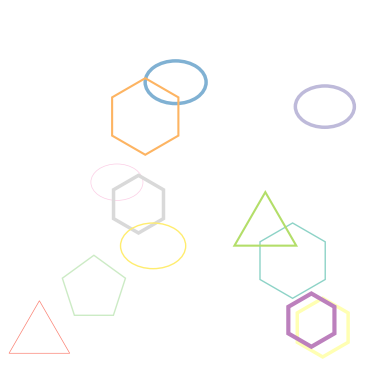[{"shape": "hexagon", "thickness": 1, "radius": 0.49, "center": [0.76, 0.323]}, {"shape": "hexagon", "thickness": 2.5, "radius": 0.38, "center": [0.838, 0.149]}, {"shape": "oval", "thickness": 2.5, "radius": 0.38, "center": [0.844, 0.723]}, {"shape": "triangle", "thickness": 0.5, "radius": 0.45, "center": [0.102, 0.128]}, {"shape": "oval", "thickness": 2.5, "radius": 0.4, "center": [0.456, 0.786]}, {"shape": "hexagon", "thickness": 1.5, "radius": 0.5, "center": [0.377, 0.697]}, {"shape": "triangle", "thickness": 1.5, "radius": 0.46, "center": [0.689, 0.408]}, {"shape": "oval", "thickness": 0.5, "radius": 0.34, "center": [0.304, 0.527]}, {"shape": "hexagon", "thickness": 2.5, "radius": 0.37, "center": [0.36, 0.47]}, {"shape": "hexagon", "thickness": 3, "radius": 0.35, "center": [0.809, 0.169]}, {"shape": "pentagon", "thickness": 1, "radius": 0.43, "center": [0.244, 0.251]}, {"shape": "oval", "thickness": 1, "radius": 0.42, "center": [0.398, 0.361]}]